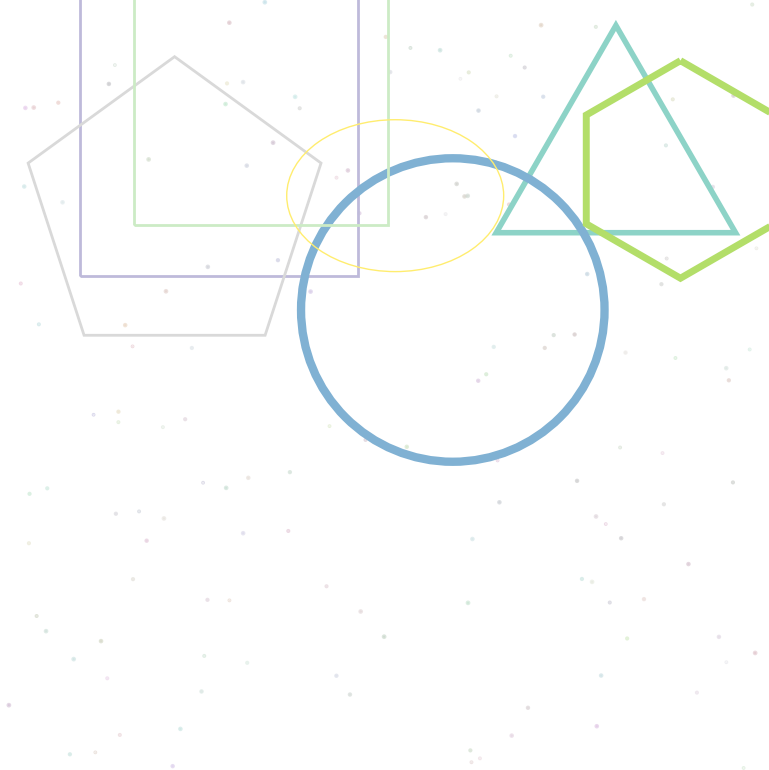[{"shape": "triangle", "thickness": 2, "radius": 0.9, "center": [0.8, 0.788]}, {"shape": "square", "thickness": 1, "radius": 0.9, "center": [0.285, 0.821]}, {"shape": "circle", "thickness": 3, "radius": 0.99, "center": [0.588, 0.597]}, {"shape": "hexagon", "thickness": 2.5, "radius": 0.71, "center": [0.884, 0.78]}, {"shape": "pentagon", "thickness": 1, "radius": 1.0, "center": [0.227, 0.726]}, {"shape": "square", "thickness": 1, "radius": 0.82, "center": [0.339, 0.873]}, {"shape": "oval", "thickness": 0.5, "radius": 0.7, "center": [0.513, 0.746]}]